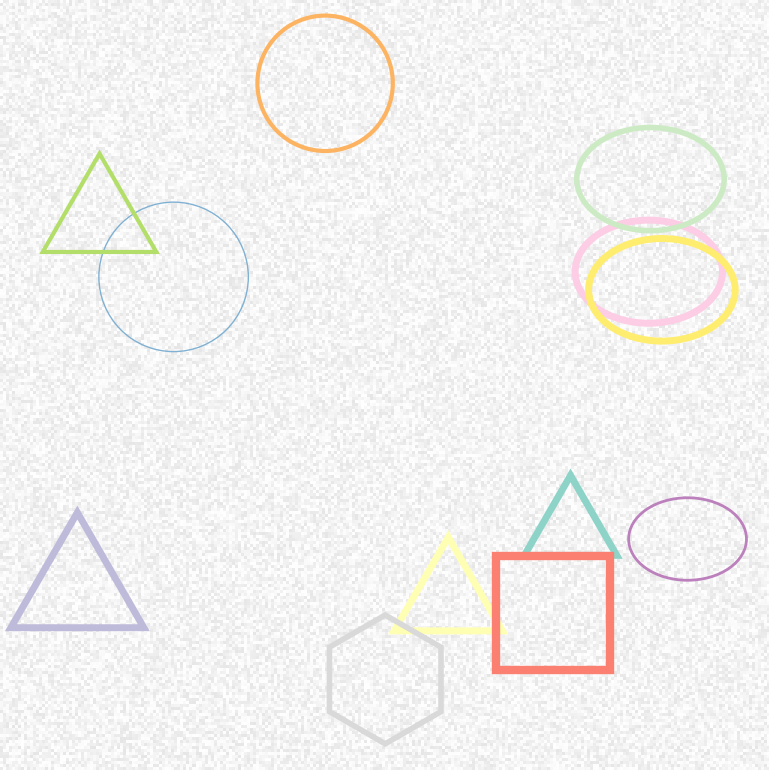[{"shape": "triangle", "thickness": 2.5, "radius": 0.35, "center": [0.741, 0.313]}, {"shape": "triangle", "thickness": 2.5, "radius": 0.41, "center": [0.582, 0.221]}, {"shape": "triangle", "thickness": 2.5, "radius": 0.5, "center": [0.1, 0.235]}, {"shape": "square", "thickness": 3, "radius": 0.37, "center": [0.718, 0.203]}, {"shape": "circle", "thickness": 0.5, "radius": 0.49, "center": [0.225, 0.64]}, {"shape": "circle", "thickness": 1.5, "radius": 0.44, "center": [0.422, 0.892]}, {"shape": "triangle", "thickness": 1.5, "radius": 0.43, "center": [0.129, 0.715]}, {"shape": "oval", "thickness": 2.5, "radius": 0.48, "center": [0.843, 0.647]}, {"shape": "hexagon", "thickness": 2, "radius": 0.42, "center": [0.5, 0.118]}, {"shape": "oval", "thickness": 1, "radius": 0.38, "center": [0.893, 0.3]}, {"shape": "oval", "thickness": 2, "radius": 0.48, "center": [0.845, 0.767]}, {"shape": "oval", "thickness": 2.5, "radius": 0.48, "center": [0.86, 0.624]}]